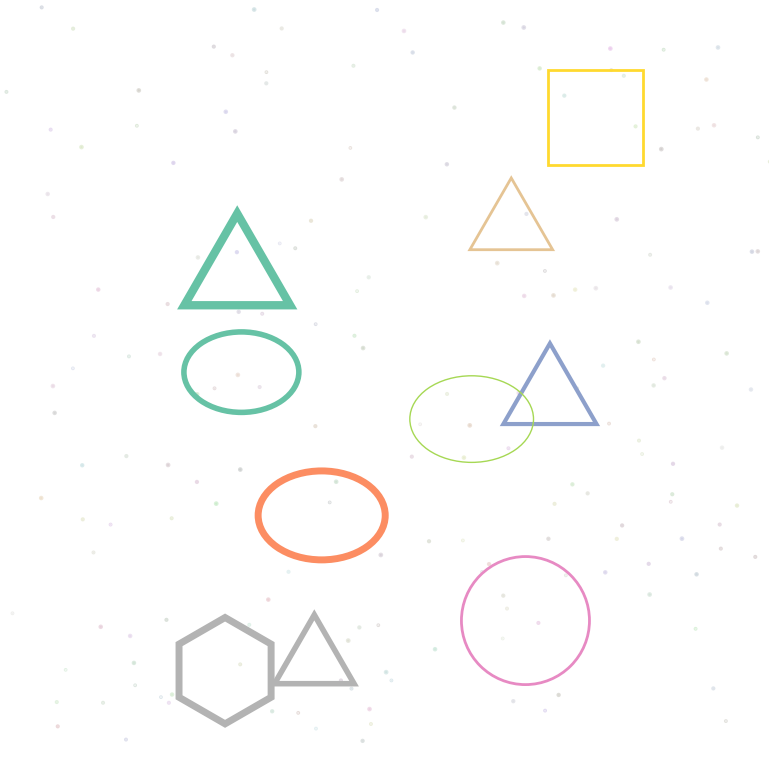[{"shape": "triangle", "thickness": 3, "radius": 0.4, "center": [0.308, 0.643]}, {"shape": "oval", "thickness": 2, "radius": 0.37, "center": [0.313, 0.517]}, {"shape": "oval", "thickness": 2.5, "radius": 0.41, "center": [0.418, 0.331]}, {"shape": "triangle", "thickness": 1.5, "radius": 0.35, "center": [0.714, 0.484]}, {"shape": "circle", "thickness": 1, "radius": 0.42, "center": [0.682, 0.194]}, {"shape": "oval", "thickness": 0.5, "radius": 0.4, "center": [0.613, 0.456]}, {"shape": "square", "thickness": 1, "radius": 0.31, "center": [0.774, 0.848]}, {"shape": "triangle", "thickness": 1, "radius": 0.31, "center": [0.664, 0.707]}, {"shape": "triangle", "thickness": 2, "radius": 0.3, "center": [0.408, 0.142]}, {"shape": "hexagon", "thickness": 2.5, "radius": 0.35, "center": [0.292, 0.129]}]